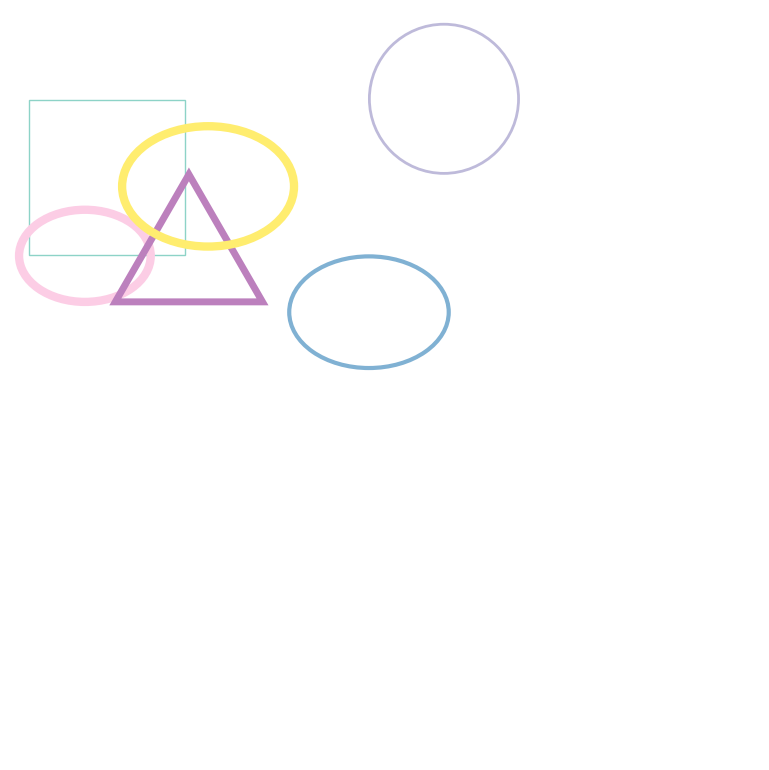[{"shape": "square", "thickness": 0.5, "radius": 0.51, "center": [0.139, 0.769]}, {"shape": "circle", "thickness": 1, "radius": 0.48, "center": [0.577, 0.872]}, {"shape": "oval", "thickness": 1.5, "radius": 0.52, "center": [0.479, 0.595]}, {"shape": "oval", "thickness": 3, "radius": 0.43, "center": [0.11, 0.668]}, {"shape": "triangle", "thickness": 2.5, "radius": 0.55, "center": [0.245, 0.663]}, {"shape": "oval", "thickness": 3, "radius": 0.56, "center": [0.27, 0.758]}]